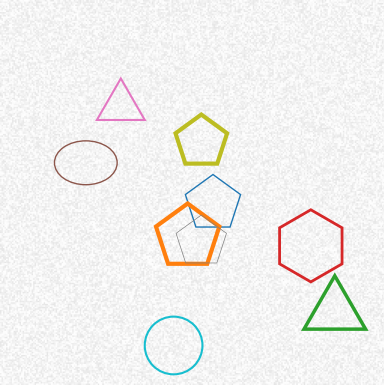[{"shape": "pentagon", "thickness": 1, "radius": 0.38, "center": [0.553, 0.471]}, {"shape": "pentagon", "thickness": 3, "radius": 0.43, "center": [0.487, 0.385]}, {"shape": "triangle", "thickness": 2.5, "radius": 0.46, "center": [0.87, 0.191]}, {"shape": "hexagon", "thickness": 2, "radius": 0.47, "center": [0.807, 0.361]}, {"shape": "oval", "thickness": 1, "radius": 0.41, "center": [0.223, 0.577]}, {"shape": "triangle", "thickness": 1.5, "radius": 0.36, "center": [0.314, 0.724]}, {"shape": "pentagon", "thickness": 0.5, "radius": 0.34, "center": [0.523, 0.373]}, {"shape": "pentagon", "thickness": 3, "radius": 0.35, "center": [0.523, 0.632]}, {"shape": "circle", "thickness": 1.5, "radius": 0.37, "center": [0.451, 0.103]}]